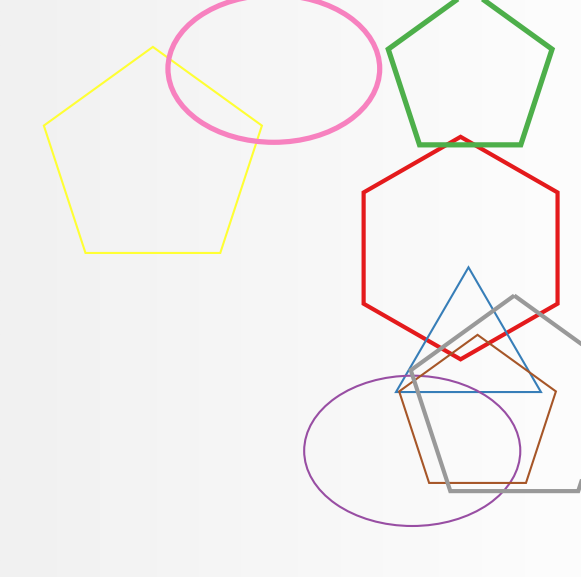[{"shape": "hexagon", "thickness": 2, "radius": 0.96, "center": [0.792, 0.57]}, {"shape": "triangle", "thickness": 1, "radius": 0.72, "center": [0.806, 0.392]}, {"shape": "pentagon", "thickness": 2.5, "radius": 0.74, "center": [0.809, 0.868]}, {"shape": "oval", "thickness": 1, "radius": 0.93, "center": [0.709, 0.218]}, {"shape": "pentagon", "thickness": 1, "radius": 0.99, "center": [0.263, 0.721]}, {"shape": "pentagon", "thickness": 1, "radius": 0.71, "center": [0.822, 0.278]}, {"shape": "oval", "thickness": 2.5, "radius": 0.91, "center": [0.471, 0.88]}, {"shape": "pentagon", "thickness": 2, "radius": 0.94, "center": [0.885, 0.3]}]